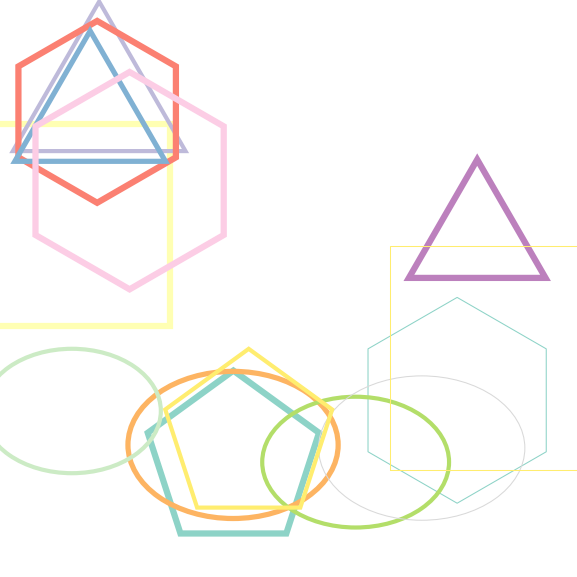[{"shape": "pentagon", "thickness": 3, "radius": 0.78, "center": [0.404, 0.201]}, {"shape": "hexagon", "thickness": 0.5, "radius": 0.89, "center": [0.792, 0.306]}, {"shape": "square", "thickness": 3, "radius": 0.88, "center": [0.119, 0.61]}, {"shape": "triangle", "thickness": 2, "radius": 0.86, "center": [0.172, 0.824]}, {"shape": "hexagon", "thickness": 3, "radius": 0.79, "center": [0.168, 0.805]}, {"shape": "triangle", "thickness": 2.5, "radius": 0.75, "center": [0.156, 0.795]}, {"shape": "oval", "thickness": 2.5, "radius": 0.91, "center": [0.404, 0.229]}, {"shape": "oval", "thickness": 2, "radius": 0.81, "center": [0.616, 0.199]}, {"shape": "hexagon", "thickness": 3, "radius": 0.94, "center": [0.224, 0.686]}, {"shape": "oval", "thickness": 0.5, "radius": 0.89, "center": [0.73, 0.223]}, {"shape": "triangle", "thickness": 3, "radius": 0.68, "center": [0.826, 0.586]}, {"shape": "oval", "thickness": 2, "radius": 0.77, "center": [0.125, 0.287]}, {"shape": "pentagon", "thickness": 2, "radius": 0.76, "center": [0.431, 0.243]}, {"shape": "square", "thickness": 0.5, "radius": 0.97, "center": [0.87, 0.379]}]